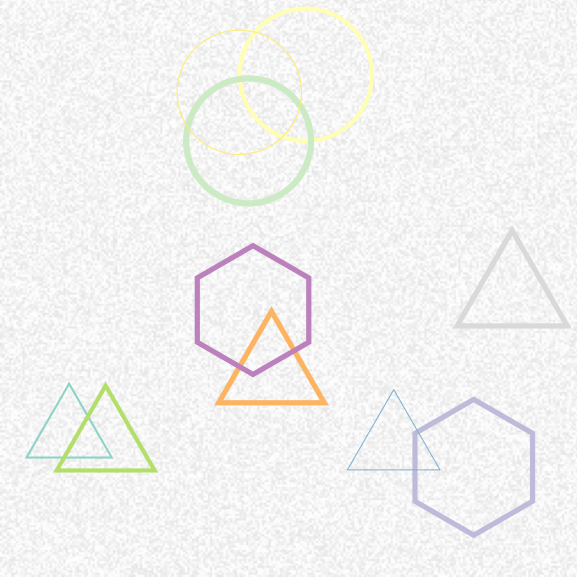[{"shape": "triangle", "thickness": 1, "radius": 0.43, "center": [0.12, 0.249]}, {"shape": "circle", "thickness": 2, "radius": 0.57, "center": [0.53, 0.87]}, {"shape": "hexagon", "thickness": 2.5, "radius": 0.59, "center": [0.82, 0.19]}, {"shape": "triangle", "thickness": 0.5, "radius": 0.46, "center": [0.682, 0.232]}, {"shape": "triangle", "thickness": 2.5, "radius": 0.53, "center": [0.47, 0.354]}, {"shape": "triangle", "thickness": 2, "radius": 0.49, "center": [0.183, 0.233]}, {"shape": "triangle", "thickness": 2.5, "radius": 0.55, "center": [0.887, 0.49]}, {"shape": "hexagon", "thickness": 2.5, "radius": 0.56, "center": [0.438, 0.462]}, {"shape": "circle", "thickness": 3, "radius": 0.54, "center": [0.43, 0.755]}, {"shape": "circle", "thickness": 0.5, "radius": 0.54, "center": [0.414, 0.839]}]